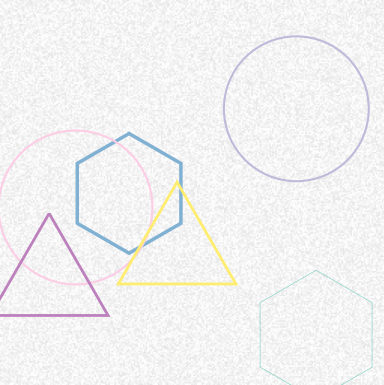[{"shape": "hexagon", "thickness": 0.5, "radius": 0.84, "center": [0.821, 0.13]}, {"shape": "circle", "thickness": 1.5, "radius": 0.94, "center": [0.77, 0.717]}, {"shape": "hexagon", "thickness": 2.5, "radius": 0.78, "center": [0.335, 0.498]}, {"shape": "circle", "thickness": 1.5, "radius": 1.0, "center": [0.196, 0.461]}, {"shape": "triangle", "thickness": 2, "radius": 0.88, "center": [0.128, 0.269]}, {"shape": "triangle", "thickness": 2, "radius": 0.88, "center": [0.46, 0.351]}]